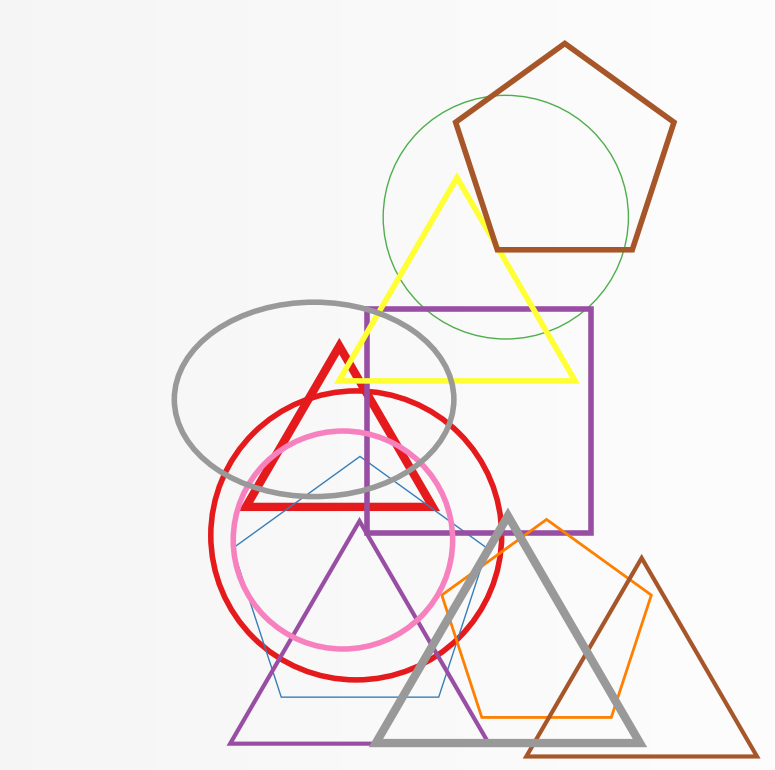[{"shape": "circle", "thickness": 2, "radius": 0.94, "center": [0.46, 0.305]}, {"shape": "triangle", "thickness": 3, "radius": 0.7, "center": [0.438, 0.411]}, {"shape": "pentagon", "thickness": 0.5, "radius": 0.86, "center": [0.464, 0.234]}, {"shape": "circle", "thickness": 0.5, "radius": 0.79, "center": [0.653, 0.718]}, {"shape": "triangle", "thickness": 1.5, "radius": 0.96, "center": [0.464, 0.131]}, {"shape": "square", "thickness": 2, "radius": 0.73, "center": [0.618, 0.453]}, {"shape": "pentagon", "thickness": 1, "radius": 0.71, "center": [0.705, 0.183]}, {"shape": "triangle", "thickness": 2, "radius": 0.88, "center": [0.59, 0.593]}, {"shape": "pentagon", "thickness": 2, "radius": 0.74, "center": [0.729, 0.795]}, {"shape": "triangle", "thickness": 1.5, "radius": 0.86, "center": [0.828, 0.103]}, {"shape": "circle", "thickness": 2, "radius": 0.71, "center": [0.443, 0.299]}, {"shape": "triangle", "thickness": 3, "radius": 0.98, "center": [0.655, 0.133]}, {"shape": "oval", "thickness": 2, "radius": 0.9, "center": [0.405, 0.481]}]